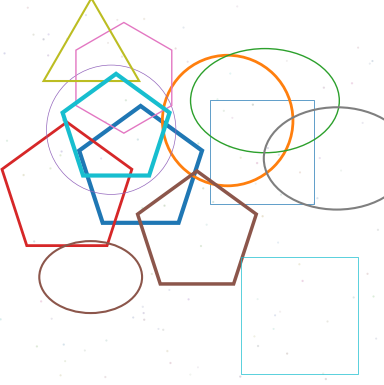[{"shape": "pentagon", "thickness": 3, "radius": 0.84, "center": [0.365, 0.557]}, {"shape": "square", "thickness": 0.5, "radius": 0.67, "center": [0.681, 0.605]}, {"shape": "circle", "thickness": 2, "radius": 0.85, "center": [0.591, 0.687]}, {"shape": "oval", "thickness": 1, "radius": 0.97, "center": [0.688, 0.739]}, {"shape": "pentagon", "thickness": 2, "radius": 0.89, "center": [0.174, 0.506]}, {"shape": "circle", "thickness": 0.5, "radius": 0.84, "center": [0.289, 0.663]}, {"shape": "oval", "thickness": 1.5, "radius": 0.67, "center": [0.236, 0.28]}, {"shape": "pentagon", "thickness": 2.5, "radius": 0.81, "center": [0.512, 0.394]}, {"shape": "hexagon", "thickness": 1, "radius": 0.72, "center": [0.322, 0.798]}, {"shape": "oval", "thickness": 1.5, "radius": 0.95, "center": [0.875, 0.588]}, {"shape": "triangle", "thickness": 1.5, "radius": 0.72, "center": [0.237, 0.861]}, {"shape": "pentagon", "thickness": 3, "radius": 0.73, "center": [0.301, 0.662]}, {"shape": "square", "thickness": 0.5, "radius": 0.76, "center": [0.778, 0.18]}]